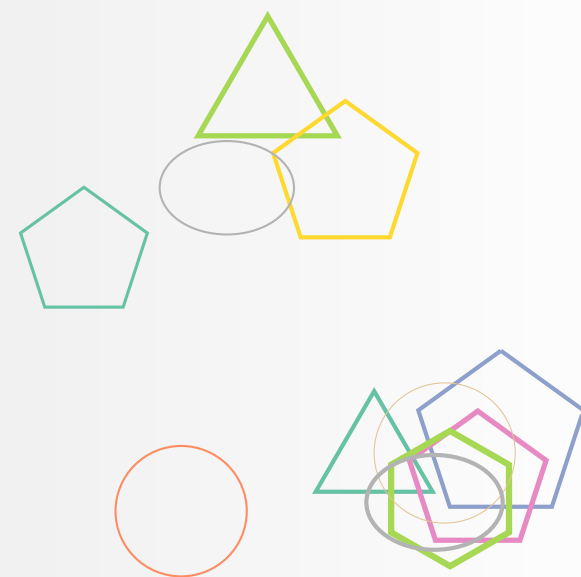[{"shape": "triangle", "thickness": 2, "radius": 0.58, "center": [0.644, 0.206]}, {"shape": "pentagon", "thickness": 1.5, "radius": 0.57, "center": [0.144, 0.56]}, {"shape": "circle", "thickness": 1, "radius": 0.56, "center": [0.312, 0.114]}, {"shape": "pentagon", "thickness": 2, "radius": 0.75, "center": [0.862, 0.242]}, {"shape": "pentagon", "thickness": 2.5, "radius": 0.62, "center": [0.822, 0.164]}, {"shape": "hexagon", "thickness": 3, "radius": 0.59, "center": [0.774, 0.136]}, {"shape": "triangle", "thickness": 2.5, "radius": 0.69, "center": [0.461, 0.833]}, {"shape": "pentagon", "thickness": 2, "radius": 0.65, "center": [0.594, 0.694]}, {"shape": "circle", "thickness": 0.5, "radius": 0.61, "center": [0.765, 0.215]}, {"shape": "oval", "thickness": 1, "radius": 0.58, "center": [0.39, 0.674]}, {"shape": "oval", "thickness": 2, "radius": 0.59, "center": [0.748, 0.129]}]